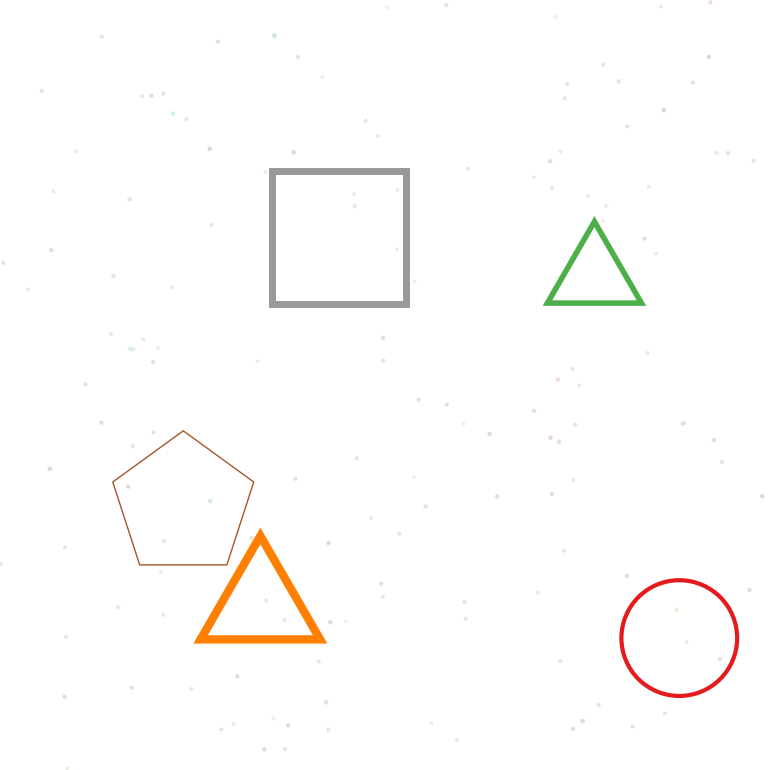[{"shape": "circle", "thickness": 1.5, "radius": 0.38, "center": [0.882, 0.171]}, {"shape": "triangle", "thickness": 2, "radius": 0.35, "center": [0.772, 0.642]}, {"shape": "triangle", "thickness": 3, "radius": 0.45, "center": [0.338, 0.214]}, {"shape": "pentagon", "thickness": 0.5, "radius": 0.48, "center": [0.238, 0.344]}, {"shape": "square", "thickness": 2.5, "radius": 0.43, "center": [0.44, 0.692]}]